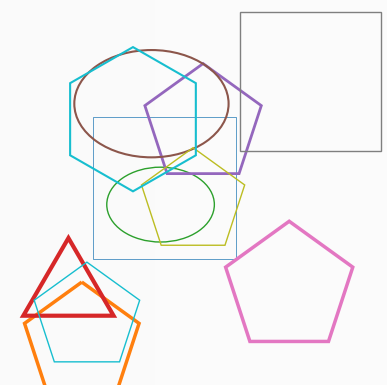[{"shape": "square", "thickness": 0.5, "radius": 0.92, "center": [0.423, 0.512]}, {"shape": "pentagon", "thickness": 2.5, "radius": 0.78, "center": [0.211, 0.112]}, {"shape": "oval", "thickness": 1, "radius": 0.69, "center": [0.414, 0.469]}, {"shape": "triangle", "thickness": 3, "radius": 0.67, "center": [0.177, 0.247]}, {"shape": "pentagon", "thickness": 2, "radius": 0.79, "center": [0.524, 0.677]}, {"shape": "oval", "thickness": 1.5, "radius": 1.0, "center": [0.391, 0.731]}, {"shape": "pentagon", "thickness": 2.5, "radius": 0.86, "center": [0.746, 0.253]}, {"shape": "square", "thickness": 1, "radius": 0.91, "center": [0.802, 0.788]}, {"shape": "pentagon", "thickness": 1, "radius": 0.7, "center": [0.498, 0.476]}, {"shape": "hexagon", "thickness": 1.5, "radius": 0.94, "center": [0.343, 0.69]}, {"shape": "pentagon", "thickness": 1, "radius": 0.72, "center": [0.224, 0.176]}]